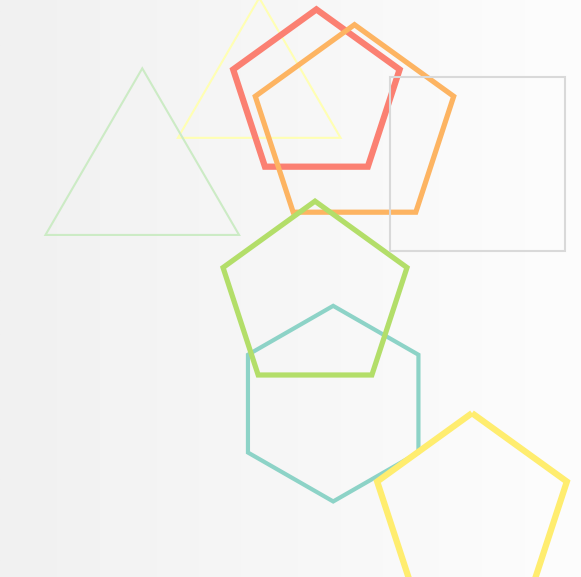[{"shape": "hexagon", "thickness": 2, "radius": 0.85, "center": [0.573, 0.3]}, {"shape": "triangle", "thickness": 1, "radius": 0.81, "center": [0.446, 0.841]}, {"shape": "pentagon", "thickness": 3, "radius": 0.75, "center": [0.544, 0.832]}, {"shape": "pentagon", "thickness": 2.5, "radius": 0.9, "center": [0.61, 0.777]}, {"shape": "pentagon", "thickness": 2.5, "radius": 0.83, "center": [0.542, 0.484]}, {"shape": "square", "thickness": 1, "radius": 0.75, "center": [0.821, 0.716]}, {"shape": "triangle", "thickness": 1, "radius": 0.96, "center": [0.245, 0.688]}, {"shape": "pentagon", "thickness": 3, "radius": 0.86, "center": [0.812, 0.112]}]